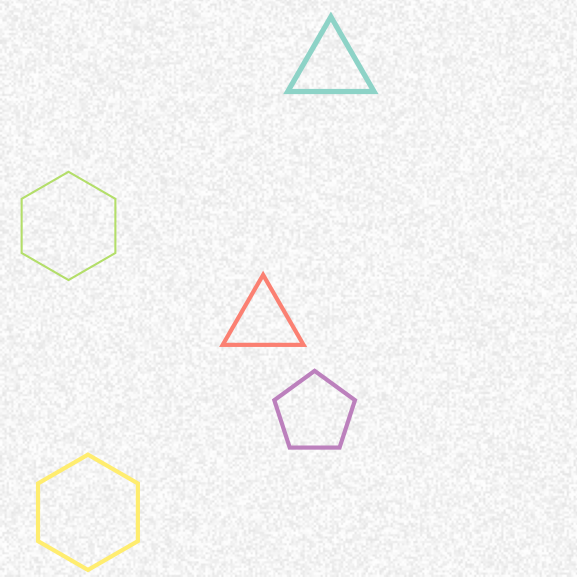[{"shape": "triangle", "thickness": 2.5, "radius": 0.43, "center": [0.573, 0.884]}, {"shape": "triangle", "thickness": 2, "radius": 0.4, "center": [0.456, 0.442]}, {"shape": "hexagon", "thickness": 1, "radius": 0.47, "center": [0.119, 0.608]}, {"shape": "pentagon", "thickness": 2, "radius": 0.37, "center": [0.545, 0.284]}, {"shape": "hexagon", "thickness": 2, "radius": 0.5, "center": [0.152, 0.112]}]